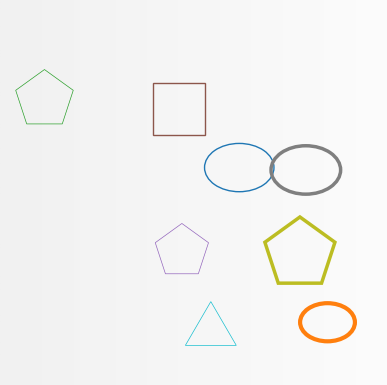[{"shape": "oval", "thickness": 1, "radius": 0.45, "center": [0.617, 0.565]}, {"shape": "oval", "thickness": 3, "radius": 0.35, "center": [0.845, 0.163]}, {"shape": "pentagon", "thickness": 0.5, "radius": 0.39, "center": [0.115, 0.741]}, {"shape": "pentagon", "thickness": 0.5, "radius": 0.36, "center": [0.469, 0.347]}, {"shape": "square", "thickness": 1, "radius": 0.34, "center": [0.462, 0.717]}, {"shape": "oval", "thickness": 2.5, "radius": 0.45, "center": [0.789, 0.559]}, {"shape": "pentagon", "thickness": 2.5, "radius": 0.48, "center": [0.774, 0.341]}, {"shape": "triangle", "thickness": 0.5, "radius": 0.38, "center": [0.544, 0.141]}]